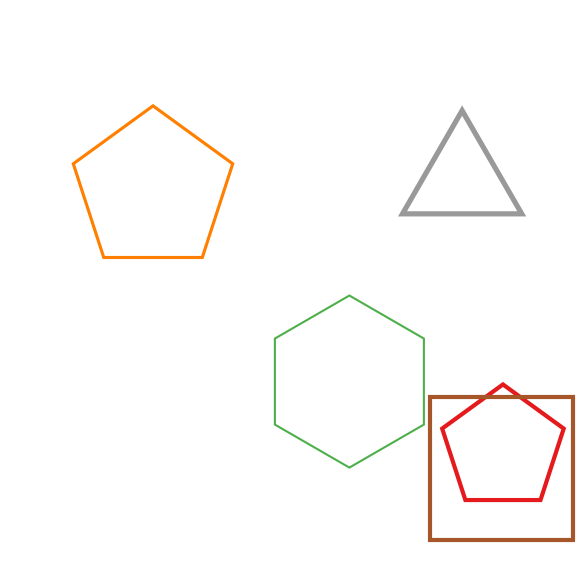[{"shape": "pentagon", "thickness": 2, "radius": 0.55, "center": [0.871, 0.223]}, {"shape": "hexagon", "thickness": 1, "radius": 0.74, "center": [0.605, 0.338]}, {"shape": "pentagon", "thickness": 1.5, "radius": 0.73, "center": [0.265, 0.671]}, {"shape": "square", "thickness": 2, "radius": 0.62, "center": [0.868, 0.188]}, {"shape": "triangle", "thickness": 2.5, "radius": 0.6, "center": [0.8, 0.688]}]